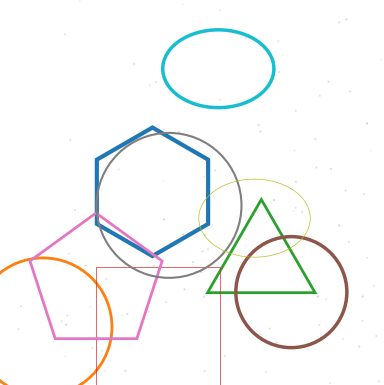[{"shape": "hexagon", "thickness": 3, "radius": 0.83, "center": [0.396, 0.502]}, {"shape": "circle", "thickness": 2, "radius": 0.9, "center": [0.112, 0.151]}, {"shape": "triangle", "thickness": 2, "radius": 0.81, "center": [0.679, 0.32]}, {"shape": "square", "thickness": 0.5, "radius": 0.8, "center": [0.411, 0.145]}, {"shape": "circle", "thickness": 2.5, "radius": 0.72, "center": [0.757, 0.241]}, {"shape": "pentagon", "thickness": 2, "radius": 0.9, "center": [0.249, 0.266]}, {"shape": "circle", "thickness": 1.5, "radius": 0.94, "center": [0.439, 0.467]}, {"shape": "oval", "thickness": 0.5, "radius": 0.72, "center": [0.661, 0.433]}, {"shape": "oval", "thickness": 2.5, "radius": 0.72, "center": [0.567, 0.821]}]